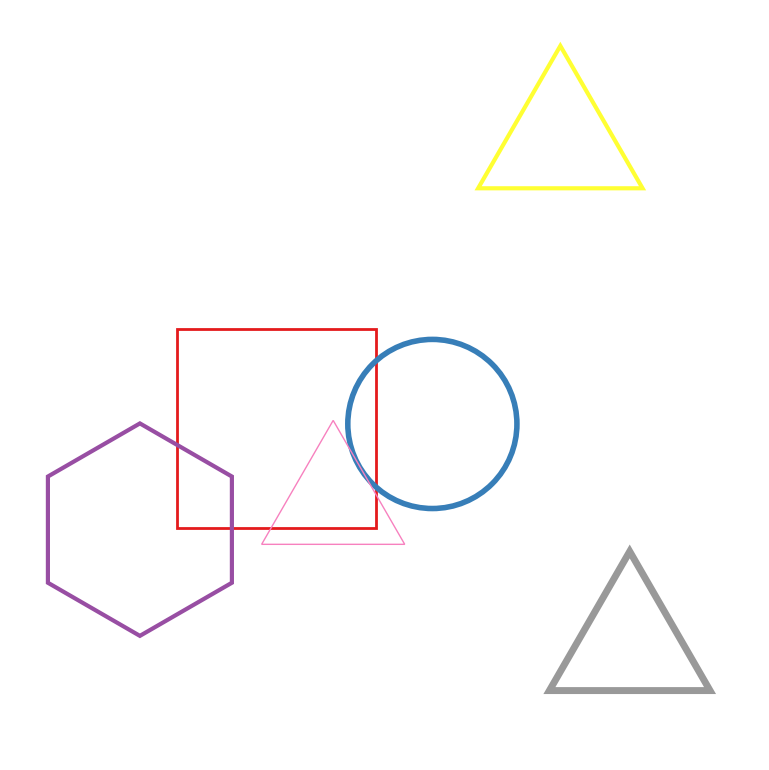[{"shape": "square", "thickness": 1, "radius": 0.64, "center": [0.359, 0.443]}, {"shape": "circle", "thickness": 2, "radius": 0.55, "center": [0.562, 0.449]}, {"shape": "hexagon", "thickness": 1.5, "radius": 0.69, "center": [0.182, 0.312]}, {"shape": "triangle", "thickness": 1.5, "radius": 0.62, "center": [0.728, 0.817]}, {"shape": "triangle", "thickness": 0.5, "radius": 0.54, "center": [0.433, 0.347]}, {"shape": "triangle", "thickness": 2.5, "radius": 0.6, "center": [0.818, 0.163]}]